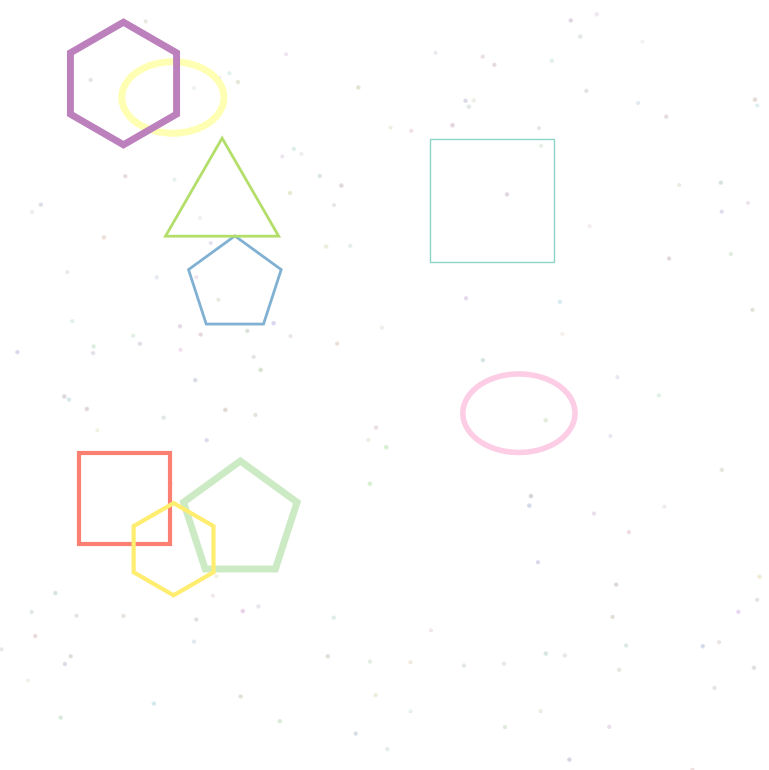[{"shape": "square", "thickness": 0.5, "radius": 0.4, "center": [0.639, 0.739]}, {"shape": "oval", "thickness": 2.5, "radius": 0.33, "center": [0.225, 0.873]}, {"shape": "square", "thickness": 1.5, "radius": 0.3, "center": [0.161, 0.353]}, {"shape": "pentagon", "thickness": 1, "radius": 0.32, "center": [0.305, 0.63]}, {"shape": "triangle", "thickness": 1, "radius": 0.42, "center": [0.288, 0.736]}, {"shape": "oval", "thickness": 2, "radius": 0.36, "center": [0.674, 0.463]}, {"shape": "hexagon", "thickness": 2.5, "radius": 0.4, "center": [0.16, 0.892]}, {"shape": "pentagon", "thickness": 2.5, "radius": 0.39, "center": [0.312, 0.324]}, {"shape": "hexagon", "thickness": 1.5, "radius": 0.3, "center": [0.225, 0.287]}]